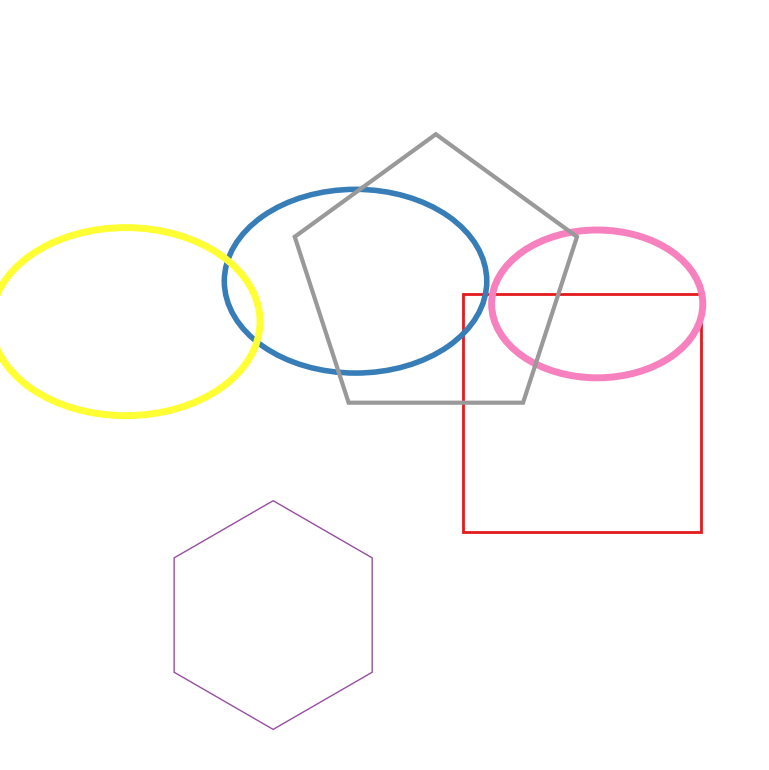[{"shape": "square", "thickness": 1, "radius": 0.77, "center": [0.756, 0.463]}, {"shape": "oval", "thickness": 2, "radius": 0.85, "center": [0.462, 0.635]}, {"shape": "hexagon", "thickness": 0.5, "radius": 0.74, "center": [0.355, 0.201]}, {"shape": "oval", "thickness": 2.5, "radius": 0.87, "center": [0.163, 0.582]}, {"shape": "oval", "thickness": 2.5, "radius": 0.69, "center": [0.776, 0.605]}, {"shape": "pentagon", "thickness": 1.5, "radius": 0.96, "center": [0.566, 0.633]}]